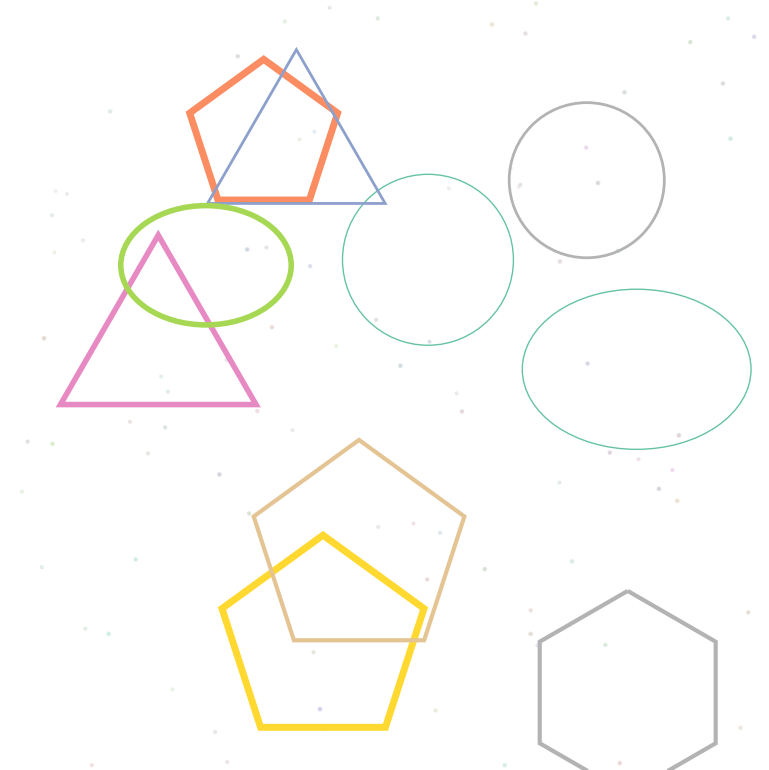[{"shape": "oval", "thickness": 0.5, "radius": 0.74, "center": [0.827, 0.52]}, {"shape": "circle", "thickness": 0.5, "radius": 0.55, "center": [0.556, 0.663]}, {"shape": "pentagon", "thickness": 2.5, "radius": 0.51, "center": [0.342, 0.822]}, {"shape": "triangle", "thickness": 1, "radius": 0.67, "center": [0.385, 0.802]}, {"shape": "triangle", "thickness": 2, "radius": 0.73, "center": [0.206, 0.548]}, {"shape": "oval", "thickness": 2, "radius": 0.55, "center": [0.268, 0.656]}, {"shape": "pentagon", "thickness": 2.5, "radius": 0.69, "center": [0.419, 0.167]}, {"shape": "pentagon", "thickness": 1.5, "radius": 0.72, "center": [0.466, 0.285]}, {"shape": "circle", "thickness": 1, "radius": 0.5, "center": [0.762, 0.766]}, {"shape": "hexagon", "thickness": 1.5, "radius": 0.66, "center": [0.815, 0.101]}]